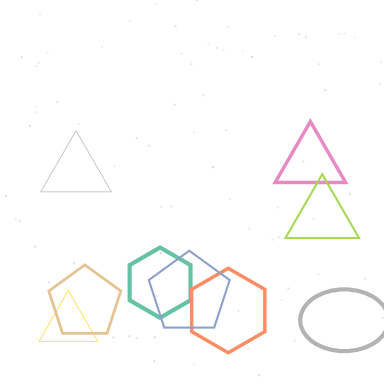[{"shape": "hexagon", "thickness": 3, "radius": 0.46, "center": [0.416, 0.266]}, {"shape": "hexagon", "thickness": 2.5, "radius": 0.55, "center": [0.593, 0.193]}, {"shape": "pentagon", "thickness": 1.5, "radius": 0.55, "center": [0.492, 0.238]}, {"shape": "triangle", "thickness": 2.5, "radius": 0.53, "center": [0.806, 0.579]}, {"shape": "triangle", "thickness": 1.5, "radius": 0.55, "center": [0.837, 0.437]}, {"shape": "triangle", "thickness": 0.5, "radius": 0.44, "center": [0.178, 0.157]}, {"shape": "pentagon", "thickness": 2, "radius": 0.49, "center": [0.22, 0.214]}, {"shape": "triangle", "thickness": 0.5, "radius": 0.53, "center": [0.198, 0.555]}, {"shape": "oval", "thickness": 3, "radius": 0.57, "center": [0.894, 0.168]}]